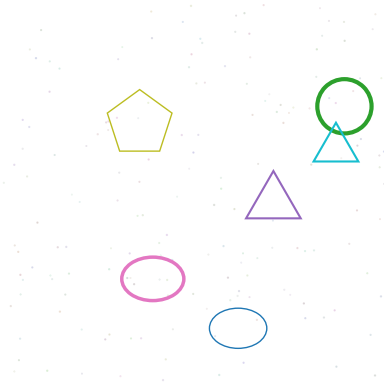[{"shape": "oval", "thickness": 1, "radius": 0.37, "center": [0.618, 0.147]}, {"shape": "circle", "thickness": 3, "radius": 0.35, "center": [0.895, 0.724]}, {"shape": "triangle", "thickness": 1.5, "radius": 0.41, "center": [0.71, 0.474]}, {"shape": "oval", "thickness": 2.5, "radius": 0.4, "center": [0.397, 0.276]}, {"shape": "pentagon", "thickness": 1, "radius": 0.44, "center": [0.363, 0.679]}, {"shape": "triangle", "thickness": 1.5, "radius": 0.34, "center": [0.873, 0.614]}]